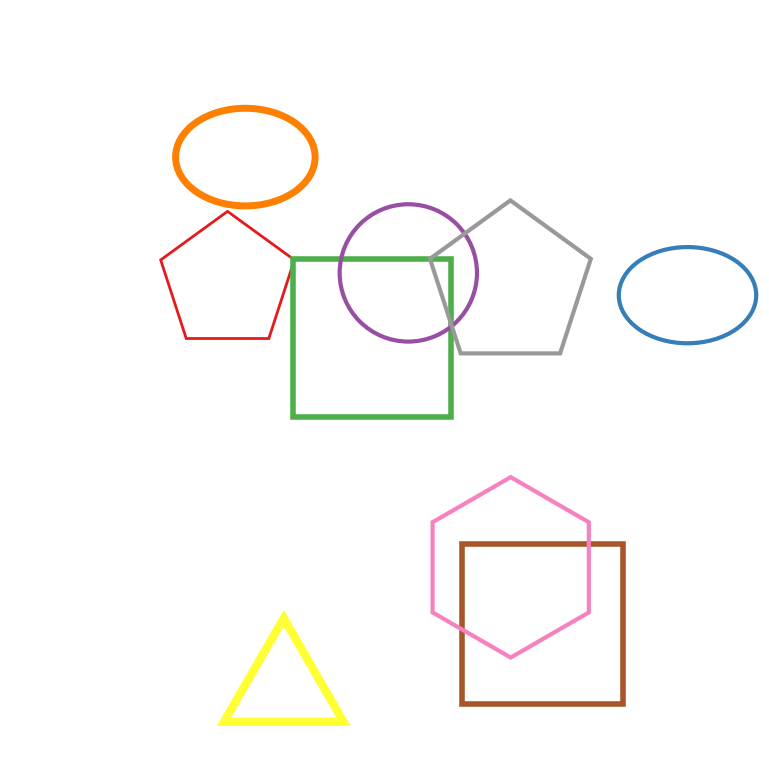[{"shape": "pentagon", "thickness": 1, "radius": 0.46, "center": [0.295, 0.634]}, {"shape": "oval", "thickness": 1.5, "radius": 0.45, "center": [0.893, 0.617]}, {"shape": "square", "thickness": 2, "radius": 0.51, "center": [0.483, 0.561]}, {"shape": "circle", "thickness": 1.5, "radius": 0.45, "center": [0.53, 0.646]}, {"shape": "oval", "thickness": 2.5, "radius": 0.45, "center": [0.319, 0.796]}, {"shape": "triangle", "thickness": 3, "radius": 0.45, "center": [0.368, 0.107]}, {"shape": "square", "thickness": 2, "radius": 0.52, "center": [0.704, 0.19]}, {"shape": "hexagon", "thickness": 1.5, "radius": 0.59, "center": [0.663, 0.263]}, {"shape": "pentagon", "thickness": 1.5, "radius": 0.55, "center": [0.663, 0.63]}]